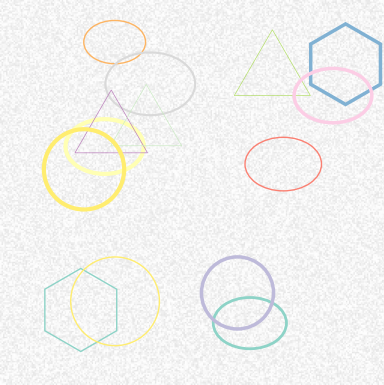[{"shape": "hexagon", "thickness": 1, "radius": 0.54, "center": [0.21, 0.195]}, {"shape": "oval", "thickness": 2, "radius": 0.48, "center": [0.649, 0.161]}, {"shape": "oval", "thickness": 3, "radius": 0.51, "center": [0.272, 0.619]}, {"shape": "circle", "thickness": 2.5, "radius": 0.47, "center": [0.617, 0.239]}, {"shape": "oval", "thickness": 1, "radius": 0.5, "center": [0.736, 0.574]}, {"shape": "hexagon", "thickness": 2.5, "radius": 0.52, "center": [0.898, 0.833]}, {"shape": "oval", "thickness": 1, "radius": 0.4, "center": [0.298, 0.891]}, {"shape": "triangle", "thickness": 0.5, "radius": 0.57, "center": [0.707, 0.809]}, {"shape": "oval", "thickness": 2.5, "radius": 0.5, "center": [0.865, 0.752]}, {"shape": "oval", "thickness": 1.5, "radius": 0.58, "center": [0.39, 0.782]}, {"shape": "triangle", "thickness": 0.5, "radius": 0.54, "center": [0.289, 0.657]}, {"shape": "triangle", "thickness": 0.5, "radius": 0.53, "center": [0.38, 0.675]}, {"shape": "circle", "thickness": 1, "radius": 0.58, "center": [0.299, 0.217]}, {"shape": "circle", "thickness": 3, "radius": 0.52, "center": [0.218, 0.56]}]